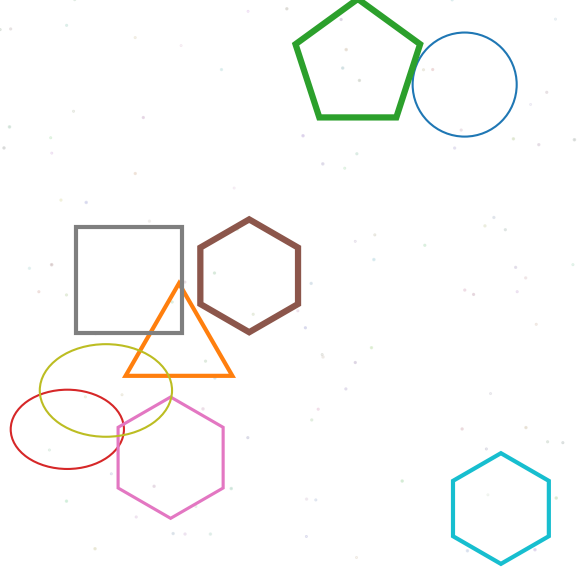[{"shape": "circle", "thickness": 1, "radius": 0.45, "center": [0.805, 0.853]}, {"shape": "triangle", "thickness": 2, "radius": 0.53, "center": [0.31, 0.402]}, {"shape": "pentagon", "thickness": 3, "radius": 0.57, "center": [0.62, 0.888]}, {"shape": "oval", "thickness": 1, "radius": 0.49, "center": [0.117, 0.256]}, {"shape": "hexagon", "thickness": 3, "radius": 0.49, "center": [0.431, 0.522]}, {"shape": "hexagon", "thickness": 1.5, "radius": 0.53, "center": [0.295, 0.207]}, {"shape": "square", "thickness": 2, "radius": 0.46, "center": [0.223, 0.514]}, {"shape": "oval", "thickness": 1, "radius": 0.57, "center": [0.183, 0.323]}, {"shape": "hexagon", "thickness": 2, "radius": 0.48, "center": [0.867, 0.119]}]